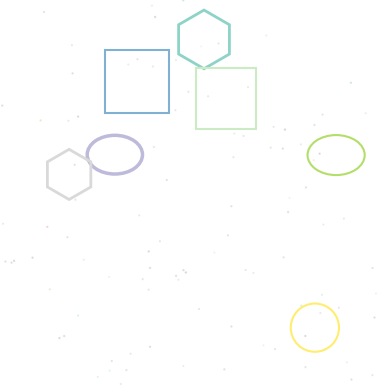[{"shape": "hexagon", "thickness": 2, "radius": 0.38, "center": [0.53, 0.898]}, {"shape": "oval", "thickness": 2.5, "radius": 0.36, "center": [0.298, 0.598]}, {"shape": "square", "thickness": 1.5, "radius": 0.41, "center": [0.356, 0.788]}, {"shape": "oval", "thickness": 1.5, "radius": 0.37, "center": [0.873, 0.597]}, {"shape": "hexagon", "thickness": 2, "radius": 0.33, "center": [0.18, 0.547]}, {"shape": "square", "thickness": 1.5, "radius": 0.39, "center": [0.587, 0.745]}, {"shape": "circle", "thickness": 1.5, "radius": 0.31, "center": [0.818, 0.149]}]